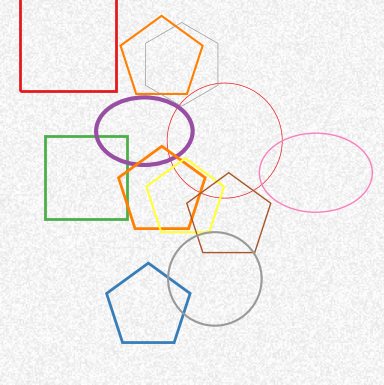[{"shape": "square", "thickness": 2, "radius": 0.62, "center": [0.177, 0.887]}, {"shape": "circle", "thickness": 0.5, "radius": 0.75, "center": [0.584, 0.635]}, {"shape": "pentagon", "thickness": 2, "radius": 0.57, "center": [0.385, 0.203]}, {"shape": "square", "thickness": 2, "radius": 0.54, "center": [0.223, 0.539]}, {"shape": "oval", "thickness": 3, "radius": 0.63, "center": [0.375, 0.659]}, {"shape": "pentagon", "thickness": 1.5, "radius": 0.56, "center": [0.42, 0.847]}, {"shape": "pentagon", "thickness": 2, "radius": 0.59, "center": [0.42, 0.502]}, {"shape": "pentagon", "thickness": 1.5, "radius": 0.53, "center": [0.481, 0.483]}, {"shape": "pentagon", "thickness": 1, "radius": 0.57, "center": [0.594, 0.437]}, {"shape": "oval", "thickness": 1, "radius": 0.73, "center": [0.82, 0.551]}, {"shape": "circle", "thickness": 1.5, "radius": 0.61, "center": [0.558, 0.276]}, {"shape": "hexagon", "thickness": 0.5, "radius": 0.54, "center": [0.472, 0.833]}]